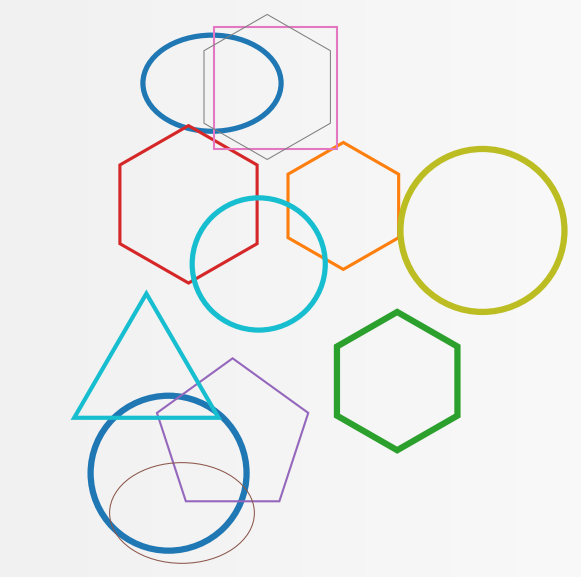[{"shape": "circle", "thickness": 3, "radius": 0.67, "center": [0.29, 0.18]}, {"shape": "oval", "thickness": 2.5, "radius": 0.59, "center": [0.365, 0.855]}, {"shape": "hexagon", "thickness": 1.5, "radius": 0.55, "center": [0.591, 0.643]}, {"shape": "hexagon", "thickness": 3, "radius": 0.6, "center": [0.683, 0.339]}, {"shape": "hexagon", "thickness": 1.5, "radius": 0.68, "center": [0.324, 0.645]}, {"shape": "pentagon", "thickness": 1, "radius": 0.68, "center": [0.4, 0.242]}, {"shape": "oval", "thickness": 0.5, "radius": 0.62, "center": [0.313, 0.111]}, {"shape": "square", "thickness": 1, "radius": 0.53, "center": [0.474, 0.847]}, {"shape": "hexagon", "thickness": 0.5, "radius": 0.63, "center": [0.46, 0.849]}, {"shape": "circle", "thickness": 3, "radius": 0.71, "center": [0.83, 0.6]}, {"shape": "triangle", "thickness": 2, "radius": 0.72, "center": [0.252, 0.347]}, {"shape": "circle", "thickness": 2.5, "radius": 0.57, "center": [0.445, 0.542]}]